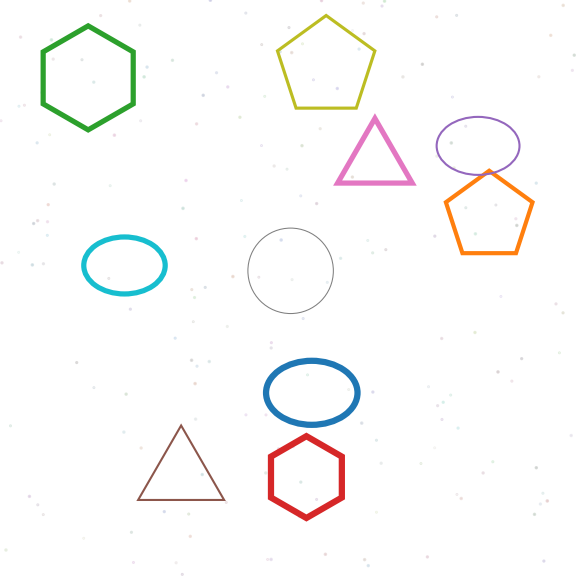[{"shape": "oval", "thickness": 3, "radius": 0.4, "center": [0.54, 0.319]}, {"shape": "pentagon", "thickness": 2, "radius": 0.39, "center": [0.847, 0.625]}, {"shape": "hexagon", "thickness": 2.5, "radius": 0.45, "center": [0.153, 0.864]}, {"shape": "hexagon", "thickness": 3, "radius": 0.35, "center": [0.531, 0.173]}, {"shape": "oval", "thickness": 1, "radius": 0.36, "center": [0.828, 0.747]}, {"shape": "triangle", "thickness": 1, "radius": 0.43, "center": [0.314, 0.176]}, {"shape": "triangle", "thickness": 2.5, "radius": 0.37, "center": [0.649, 0.719]}, {"shape": "circle", "thickness": 0.5, "radius": 0.37, "center": [0.503, 0.53]}, {"shape": "pentagon", "thickness": 1.5, "radius": 0.44, "center": [0.565, 0.884]}, {"shape": "oval", "thickness": 2.5, "radius": 0.35, "center": [0.216, 0.539]}]